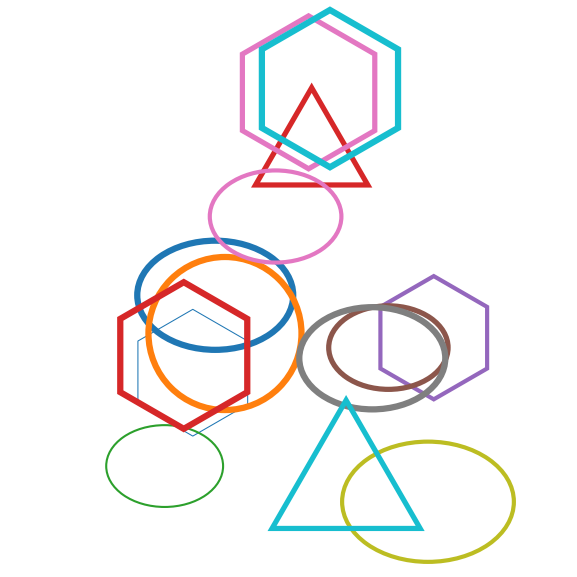[{"shape": "hexagon", "thickness": 0.5, "radius": 0.55, "center": [0.334, 0.354]}, {"shape": "oval", "thickness": 3, "radius": 0.68, "center": [0.373, 0.488]}, {"shape": "circle", "thickness": 3, "radius": 0.66, "center": [0.39, 0.422]}, {"shape": "oval", "thickness": 1, "radius": 0.51, "center": [0.285, 0.192]}, {"shape": "hexagon", "thickness": 3, "radius": 0.63, "center": [0.318, 0.384]}, {"shape": "triangle", "thickness": 2.5, "radius": 0.56, "center": [0.54, 0.735]}, {"shape": "hexagon", "thickness": 2, "radius": 0.53, "center": [0.751, 0.414]}, {"shape": "oval", "thickness": 2.5, "radius": 0.52, "center": [0.673, 0.397]}, {"shape": "oval", "thickness": 2, "radius": 0.57, "center": [0.477, 0.624]}, {"shape": "hexagon", "thickness": 2.5, "radius": 0.66, "center": [0.534, 0.839]}, {"shape": "oval", "thickness": 3, "radius": 0.63, "center": [0.645, 0.379]}, {"shape": "oval", "thickness": 2, "radius": 0.74, "center": [0.741, 0.13]}, {"shape": "hexagon", "thickness": 3, "radius": 0.68, "center": [0.571, 0.846]}, {"shape": "triangle", "thickness": 2.5, "radius": 0.74, "center": [0.599, 0.158]}]